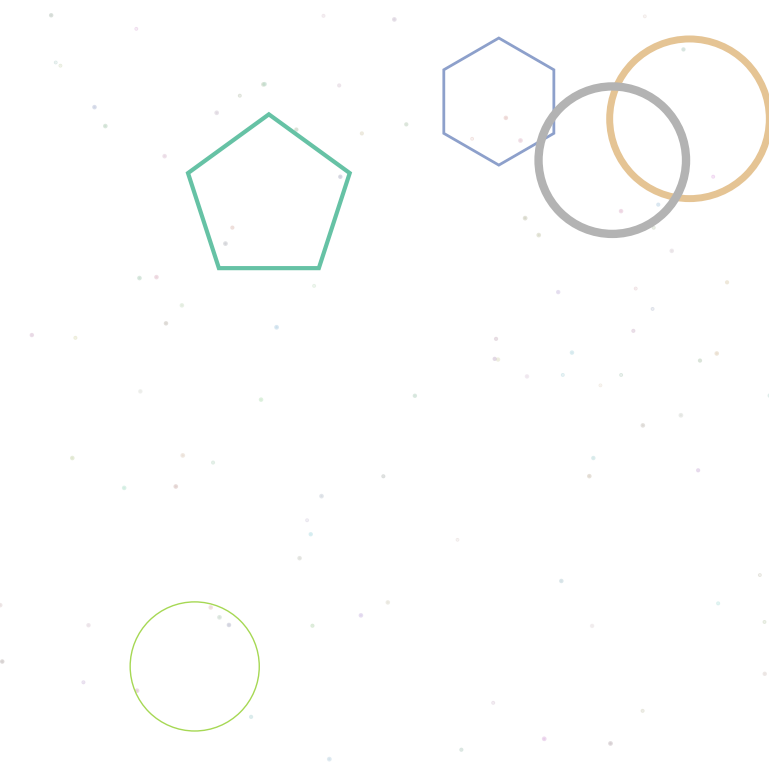[{"shape": "pentagon", "thickness": 1.5, "radius": 0.55, "center": [0.349, 0.741]}, {"shape": "hexagon", "thickness": 1, "radius": 0.41, "center": [0.648, 0.868]}, {"shape": "circle", "thickness": 0.5, "radius": 0.42, "center": [0.253, 0.134]}, {"shape": "circle", "thickness": 2.5, "radius": 0.52, "center": [0.895, 0.846]}, {"shape": "circle", "thickness": 3, "radius": 0.48, "center": [0.795, 0.792]}]